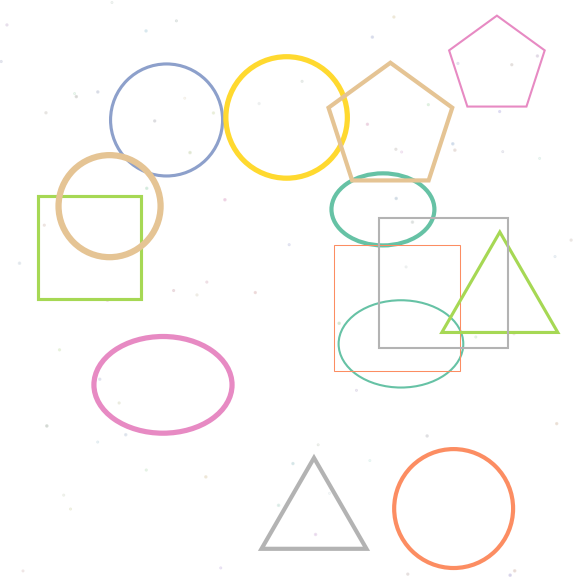[{"shape": "oval", "thickness": 1, "radius": 0.54, "center": [0.694, 0.404]}, {"shape": "oval", "thickness": 2, "radius": 0.45, "center": [0.663, 0.637]}, {"shape": "circle", "thickness": 2, "radius": 0.51, "center": [0.786, 0.119]}, {"shape": "square", "thickness": 0.5, "radius": 0.55, "center": [0.687, 0.466]}, {"shape": "circle", "thickness": 1.5, "radius": 0.48, "center": [0.288, 0.791]}, {"shape": "oval", "thickness": 2.5, "radius": 0.6, "center": [0.282, 0.333]}, {"shape": "pentagon", "thickness": 1, "radius": 0.44, "center": [0.86, 0.885]}, {"shape": "square", "thickness": 1.5, "radius": 0.45, "center": [0.154, 0.571]}, {"shape": "triangle", "thickness": 1.5, "radius": 0.58, "center": [0.865, 0.481]}, {"shape": "circle", "thickness": 2.5, "radius": 0.53, "center": [0.496, 0.796]}, {"shape": "circle", "thickness": 3, "radius": 0.44, "center": [0.19, 0.642]}, {"shape": "pentagon", "thickness": 2, "radius": 0.56, "center": [0.676, 0.778]}, {"shape": "square", "thickness": 1, "radius": 0.56, "center": [0.768, 0.509]}, {"shape": "triangle", "thickness": 2, "radius": 0.52, "center": [0.544, 0.101]}]